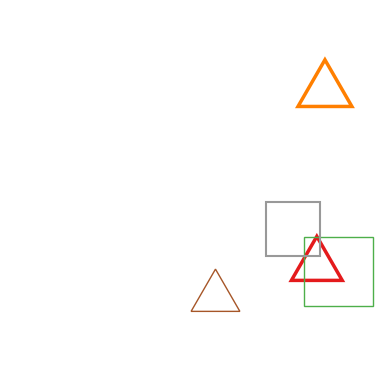[{"shape": "triangle", "thickness": 2.5, "radius": 0.38, "center": [0.823, 0.31]}, {"shape": "square", "thickness": 1, "radius": 0.45, "center": [0.879, 0.295]}, {"shape": "triangle", "thickness": 2.5, "radius": 0.4, "center": [0.844, 0.764]}, {"shape": "triangle", "thickness": 1, "radius": 0.37, "center": [0.56, 0.228]}, {"shape": "square", "thickness": 1.5, "radius": 0.35, "center": [0.762, 0.405]}]